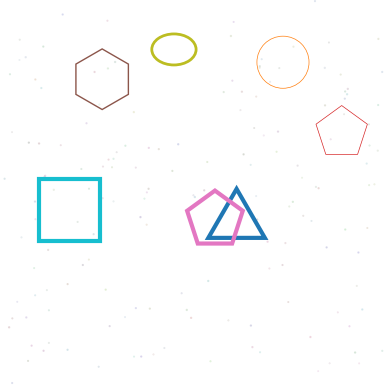[{"shape": "triangle", "thickness": 3, "radius": 0.42, "center": [0.615, 0.425]}, {"shape": "circle", "thickness": 0.5, "radius": 0.34, "center": [0.735, 0.838]}, {"shape": "pentagon", "thickness": 0.5, "radius": 0.35, "center": [0.888, 0.656]}, {"shape": "hexagon", "thickness": 1, "radius": 0.39, "center": [0.265, 0.794]}, {"shape": "pentagon", "thickness": 3, "radius": 0.38, "center": [0.558, 0.429]}, {"shape": "oval", "thickness": 2, "radius": 0.29, "center": [0.452, 0.872]}, {"shape": "square", "thickness": 3, "radius": 0.4, "center": [0.181, 0.455]}]